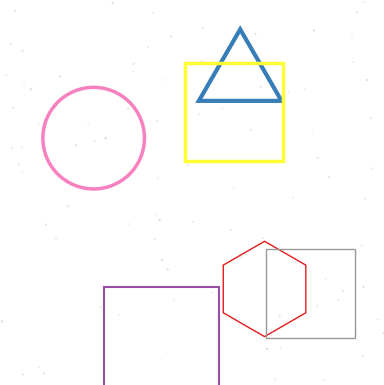[{"shape": "hexagon", "thickness": 1, "radius": 0.62, "center": [0.687, 0.249]}, {"shape": "triangle", "thickness": 3, "radius": 0.62, "center": [0.624, 0.8]}, {"shape": "square", "thickness": 1.5, "radius": 0.75, "center": [0.419, 0.105]}, {"shape": "square", "thickness": 2.5, "radius": 0.64, "center": [0.607, 0.709]}, {"shape": "circle", "thickness": 2.5, "radius": 0.66, "center": [0.243, 0.641]}, {"shape": "square", "thickness": 1, "radius": 0.58, "center": [0.806, 0.238]}]